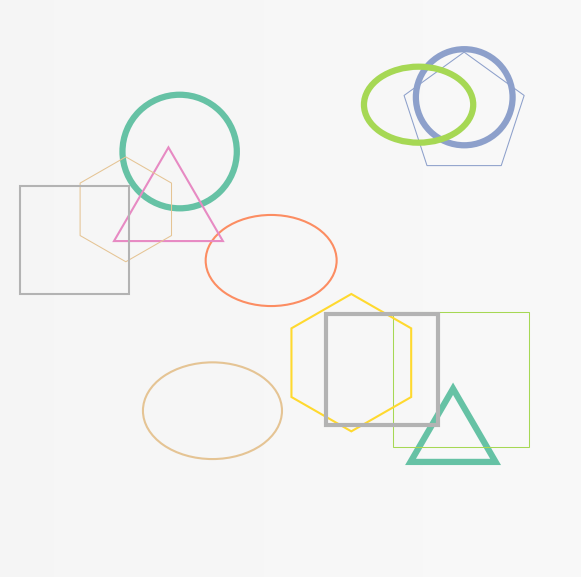[{"shape": "circle", "thickness": 3, "radius": 0.49, "center": [0.309, 0.737]}, {"shape": "triangle", "thickness": 3, "radius": 0.42, "center": [0.779, 0.242]}, {"shape": "oval", "thickness": 1, "radius": 0.56, "center": [0.467, 0.548]}, {"shape": "circle", "thickness": 3, "radius": 0.42, "center": [0.799, 0.831]}, {"shape": "pentagon", "thickness": 0.5, "radius": 0.54, "center": [0.798, 0.8]}, {"shape": "triangle", "thickness": 1, "radius": 0.54, "center": [0.29, 0.636]}, {"shape": "square", "thickness": 0.5, "radius": 0.58, "center": [0.793, 0.342]}, {"shape": "oval", "thickness": 3, "radius": 0.47, "center": [0.72, 0.818]}, {"shape": "hexagon", "thickness": 1, "radius": 0.59, "center": [0.604, 0.371]}, {"shape": "oval", "thickness": 1, "radius": 0.6, "center": [0.366, 0.288]}, {"shape": "hexagon", "thickness": 0.5, "radius": 0.45, "center": [0.216, 0.637]}, {"shape": "square", "thickness": 2, "radius": 0.48, "center": [0.657, 0.359]}, {"shape": "square", "thickness": 1, "radius": 0.47, "center": [0.129, 0.584]}]